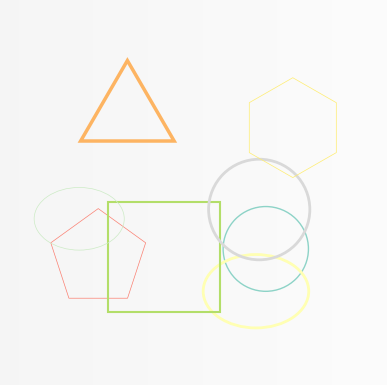[{"shape": "circle", "thickness": 1, "radius": 0.55, "center": [0.686, 0.353]}, {"shape": "oval", "thickness": 2, "radius": 0.68, "center": [0.661, 0.244]}, {"shape": "pentagon", "thickness": 0.5, "radius": 0.64, "center": [0.253, 0.33]}, {"shape": "triangle", "thickness": 2.5, "radius": 0.7, "center": [0.329, 0.703]}, {"shape": "square", "thickness": 1.5, "radius": 0.72, "center": [0.424, 0.332]}, {"shape": "circle", "thickness": 2, "radius": 0.65, "center": [0.669, 0.456]}, {"shape": "oval", "thickness": 0.5, "radius": 0.58, "center": [0.204, 0.432]}, {"shape": "hexagon", "thickness": 0.5, "radius": 0.65, "center": [0.756, 0.668]}]